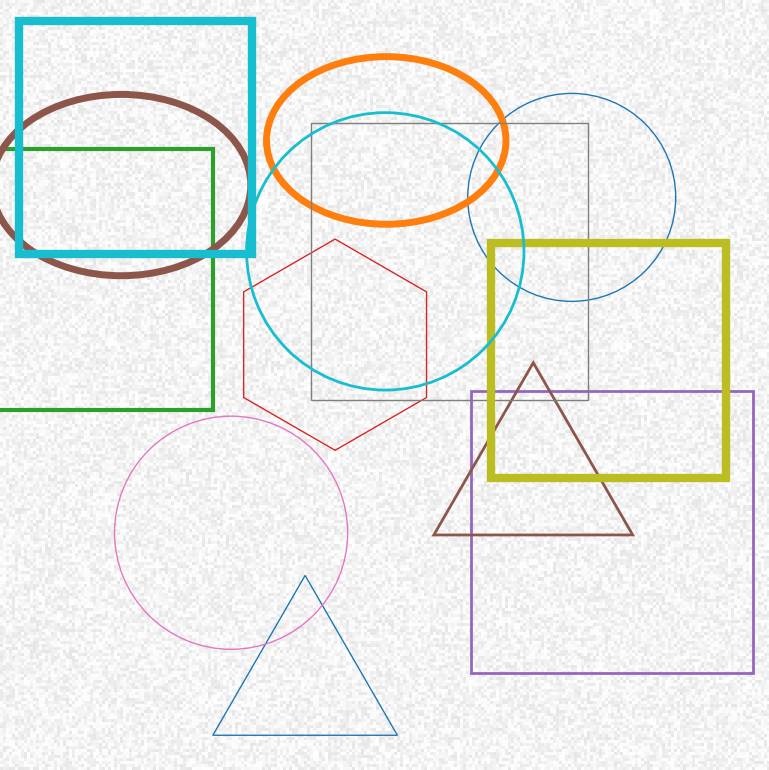[{"shape": "circle", "thickness": 0.5, "radius": 0.68, "center": [0.742, 0.744]}, {"shape": "triangle", "thickness": 0.5, "radius": 0.69, "center": [0.396, 0.114]}, {"shape": "oval", "thickness": 2.5, "radius": 0.78, "center": [0.502, 0.818]}, {"shape": "square", "thickness": 1.5, "radius": 0.85, "center": [0.107, 0.637]}, {"shape": "hexagon", "thickness": 0.5, "radius": 0.69, "center": [0.435, 0.552]}, {"shape": "square", "thickness": 1, "radius": 0.92, "center": [0.795, 0.309]}, {"shape": "triangle", "thickness": 1, "radius": 0.75, "center": [0.693, 0.38]}, {"shape": "oval", "thickness": 2.5, "radius": 0.84, "center": [0.158, 0.76]}, {"shape": "circle", "thickness": 0.5, "radius": 0.76, "center": [0.3, 0.308]}, {"shape": "square", "thickness": 0.5, "radius": 0.9, "center": [0.583, 0.661]}, {"shape": "square", "thickness": 3, "radius": 0.76, "center": [0.79, 0.531]}, {"shape": "circle", "thickness": 1, "radius": 0.9, "center": [0.5, 0.674]}, {"shape": "square", "thickness": 3, "radius": 0.76, "center": [0.176, 0.822]}]